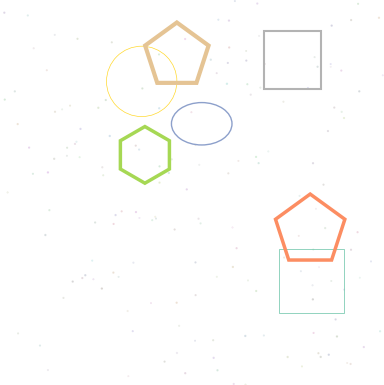[{"shape": "square", "thickness": 0.5, "radius": 0.42, "center": [0.809, 0.27]}, {"shape": "pentagon", "thickness": 2.5, "radius": 0.47, "center": [0.806, 0.401]}, {"shape": "oval", "thickness": 1, "radius": 0.39, "center": [0.524, 0.679]}, {"shape": "hexagon", "thickness": 2.5, "radius": 0.37, "center": [0.376, 0.598]}, {"shape": "circle", "thickness": 0.5, "radius": 0.46, "center": [0.368, 0.789]}, {"shape": "pentagon", "thickness": 3, "radius": 0.43, "center": [0.459, 0.855]}, {"shape": "square", "thickness": 1.5, "radius": 0.37, "center": [0.76, 0.844]}]